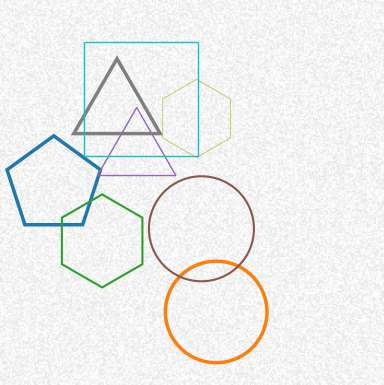[{"shape": "pentagon", "thickness": 2.5, "radius": 0.64, "center": [0.14, 0.52]}, {"shape": "circle", "thickness": 2.5, "radius": 0.66, "center": [0.562, 0.19]}, {"shape": "hexagon", "thickness": 1.5, "radius": 0.6, "center": [0.265, 0.374]}, {"shape": "triangle", "thickness": 1, "radius": 0.59, "center": [0.355, 0.603]}, {"shape": "circle", "thickness": 1.5, "radius": 0.68, "center": [0.523, 0.406]}, {"shape": "triangle", "thickness": 2.5, "radius": 0.65, "center": [0.304, 0.718]}, {"shape": "hexagon", "thickness": 0.5, "radius": 0.51, "center": [0.511, 0.692]}, {"shape": "square", "thickness": 1, "radius": 0.74, "center": [0.366, 0.742]}]